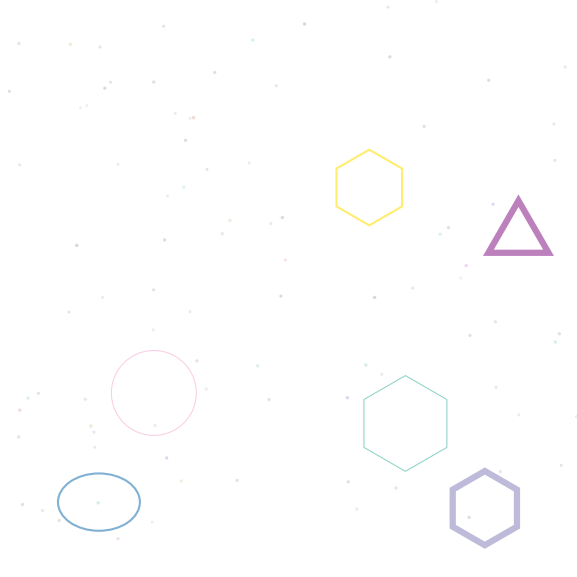[{"shape": "hexagon", "thickness": 0.5, "radius": 0.41, "center": [0.702, 0.266]}, {"shape": "hexagon", "thickness": 3, "radius": 0.32, "center": [0.84, 0.119]}, {"shape": "oval", "thickness": 1, "radius": 0.35, "center": [0.171, 0.13]}, {"shape": "circle", "thickness": 0.5, "radius": 0.37, "center": [0.266, 0.319]}, {"shape": "triangle", "thickness": 3, "radius": 0.3, "center": [0.898, 0.591]}, {"shape": "hexagon", "thickness": 1, "radius": 0.33, "center": [0.639, 0.674]}]